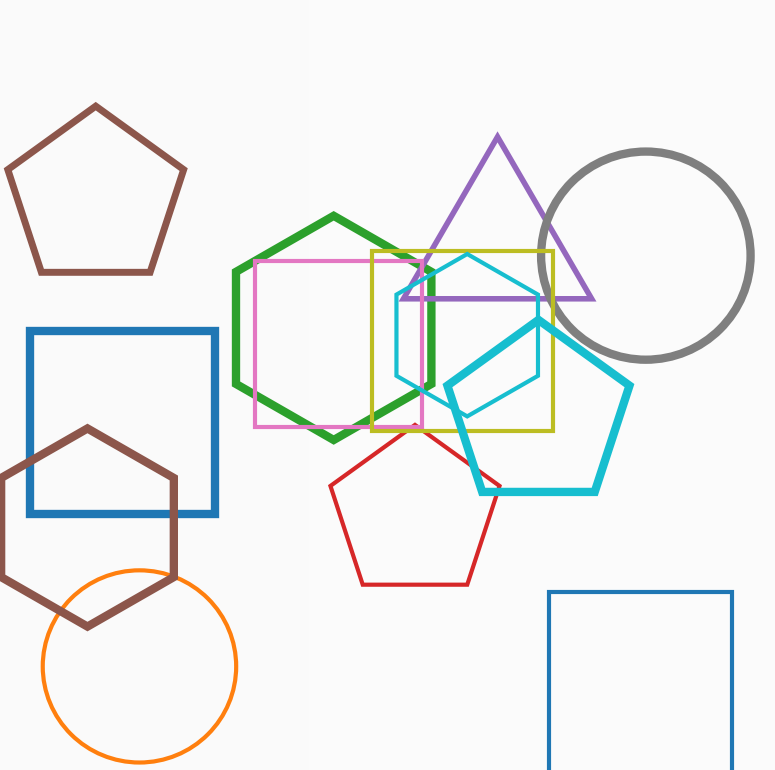[{"shape": "square", "thickness": 1.5, "radius": 0.59, "center": [0.826, 0.113]}, {"shape": "square", "thickness": 3, "radius": 0.6, "center": [0.158, 0.451]}, {"shape": "circle", "thickness": 1.5, "radius": 0.62, "center": [0.18, 0.135]}, {"shape": "hexagon", "thickness": 3, "radius": 0.73, "center": [0.431, 0.574]}, {"shape": "pentagon", "thickness": 1.5, "radius": 0.57, "center": [0.535, 0.333]}, {"shape": "triangle", "thickness": 2, "radius": 0.7, "center": [0.642, 0.682]}, {"shape": "pentagon", "thickness": 2.5, "radius": 0.6, "center": [0.124, 0.743]}, {"shape": "hexagon", "thickness": 3, "radius": 0.64, "center": [0.113, 0.315]}, {"shape": "square", "thickness": 1.5, "radius": 0.54, "center": [0.436, 0.553]}, {"shape": "circle", "thickness": 3, "radius": 0.68, "center": [0.833, 0.668]}, {"shape": "square", "thickness": 1.5, "radius": 0.58, "center": [0.597, 0.558]}, {"shape": "hexagon", "thickness": 1.5, "radius": 0.53, "center": [0.603, 0.565]}, {"shape": "pentagon", "thickness": 3, "radius": 0.62, "center": [0.695, 0.461]}]